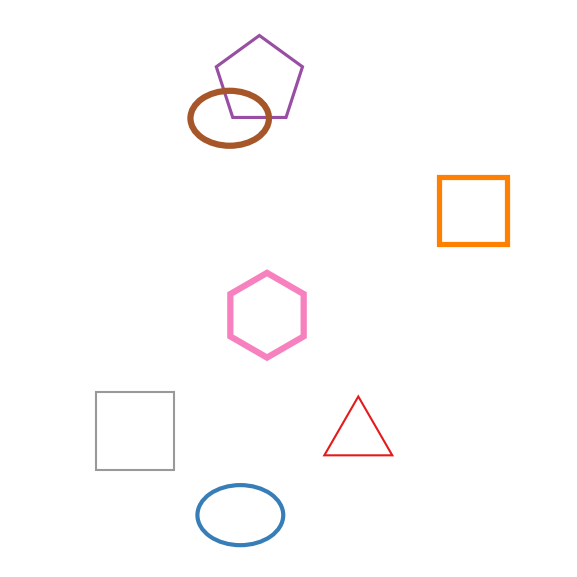[{"shape": "triangle", "thickness": 1, "radius": 0.34, "center": [0.62, 0.245]}, {"shape": "oval", "thickness": 2, "radius": 0.37, "center": [0.416, 0.107]}, {"shape": "pentagon", "thickness": 1.5, "radius": 0.39, "center": [0.449, 0.859]}, {"shape": "square", "thickness": 2.5, "radius": 0.29, "center": [0.819, 0.635]}, {"shape": "oval", "thickness": 3, "radius": 0.34, "center": [0.398, 0.794]}, {"shape": "hexagon", "thickness": 3, "radius": 0.37, "center": [0.462, 0.453]}, {"shape": "square", "thickness": 1, "radius": 0.34, "center": [0.234, 0.253]}]